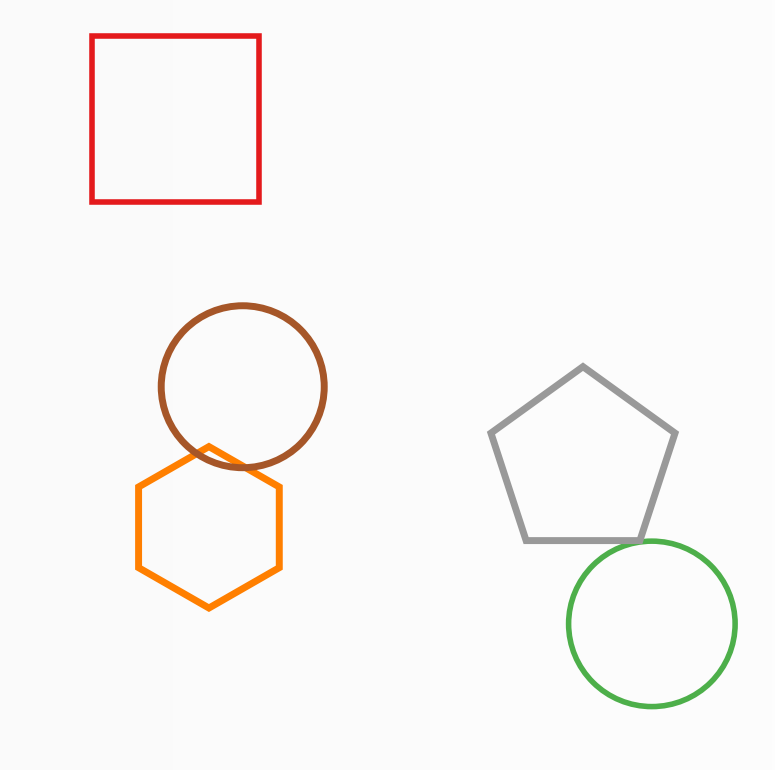[{"shape": "square", "thickness": 2, "radius": 0.54, "center": [0.226, 0.845]}, {"shape": "circle", "thickness": 2, "radius": 0.54, "center": [0.841, 0.19]}, {"shape": "hexagon", "thickness": 2.5, "radius": 0.52, "center": [0.27, 0.315]}, {"shape": "circle", "thickness": 2.5, "radius": 0.53, "center": [0.313, 0.498]}, {"shape": "pentagon", "thickness": 2.5, "radius": 0.62, "center": [0.752, 0.399]}]